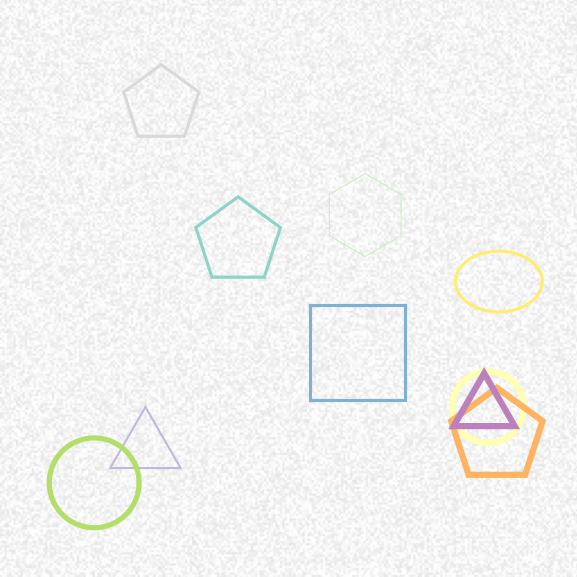[{"shape": "pentagon", "thickness": 1.5, "radius": 0.38, "center": [0.412, 0.581]}, {"shape": "circle", "thickness": 3, "radius": 0.31, "center": [0.845, 0.294]}, {"shape": "triangle", "thickness": 1, "radius": 0.35, "center": [0.252, 0.224]}, {"shape": "square", "thickness": 1.5, "radius": 0.41, "center": [0.619, 0.389]}, {"shape": "pentagon", "thickness": 3, "radius": 0.42, "center": [0.86, 0.244]}, {"shape": "circle", "thickness": 2.5, "radius": 0.39, "center": [0.163, 0.163]}, {"shape": "pentagon", "thickness": 1.5, "radius": 0.34, "center": [0.279, 0.819]}, {"shape": "triangle", "thickness": 3, "radius": 0.31, "center": [0.838, 0.292]}, {"shape": "hexagon", "thickness": 0.5, "radius": 0.36, "center": [0.632, 0.627]}, {"shape": "oval", "thickness": 1.5, "radius": 0.38, "center": [0.864, 0.512]}]